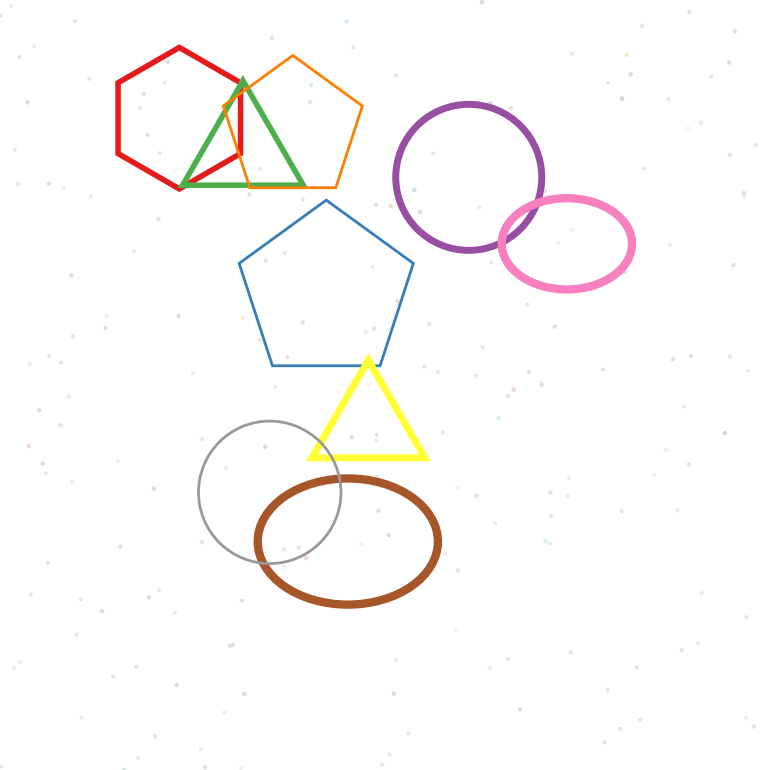[{"shape": "hexagon", "thickness": 2, "radius": 0.46, "center": [0.233, 0.847]}, {"shape": "pentagon", "thickness": 1, "radius": 0.59, "center": [0.424, 0.621]}, {"shape": "triangle", "thickness": 2, "radius": 0.45, "center": [0.316, 0.805]}, {"shape": "circle", "thickness": 2.5, "radius": 0.47, "center": [0.609, 0.77]}, {"shape": "pentagon", "thickness": 1, "radius": 0.47, "center": [0.38, 0.833]}, {"shape": "triangle", "thickness": 2.5, "radius": 0.42, "center": [0.478, 0.448]}, {"shape": "oval", "thickness": 3, "radius": 0.59, "center": [0.452, 0.297]}, {"shape": "oval", "thickness": 3, "radius": 0.42, "center": [0.736, 0.683]}, {"shape": "circle", "thickness": 1, "radius": 0.46, "center": [0.35, 0.361]}]